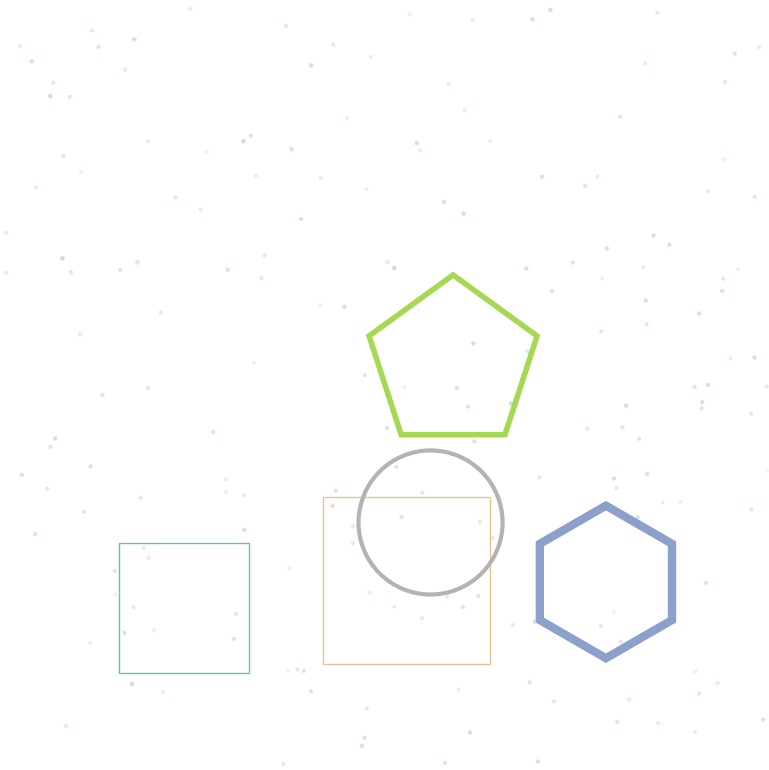[{"shape": "square", "thickness": 0.5, "radius": 0.42, "center": [0.239, 0.21]}, {"shape": "hexagon", "thickness": 3, "radius": 0.5, "center": [0.787, 0.244]}, {"shape": "pentagon", "thickness": 2, "radius": 0.57, "center": [0.588, 0.528]}, {"shape": "square", "thickness": 0.5, "radius": 0.54, "center": [0.528, 0.246]}, {"shape": "circle", "thickness": 1.5, "radius": 0.47, "center": [0.559, 0.321]}]